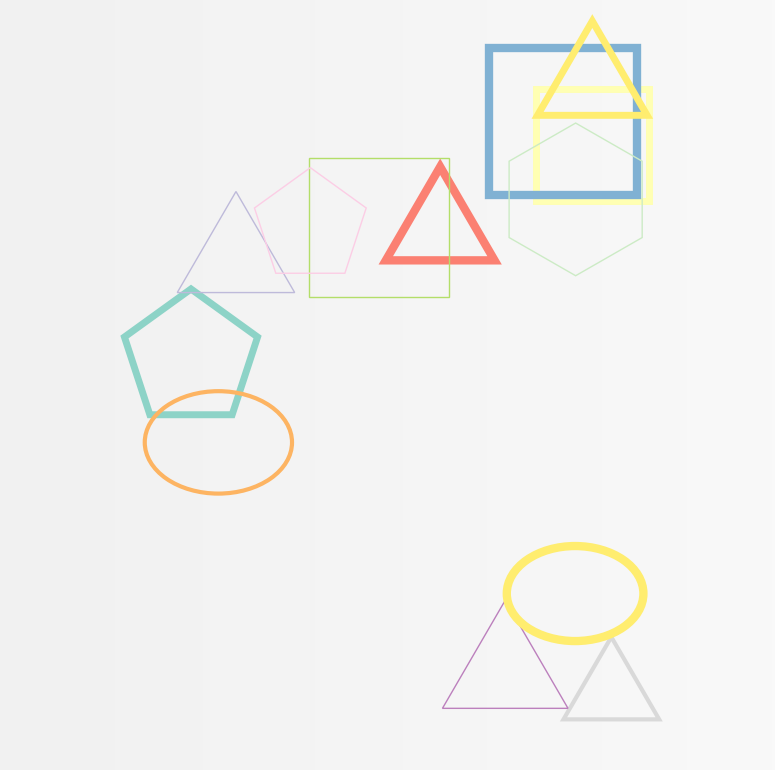[{"shape": "pentagon", "thickness": 2.5, "radius": 0.45, "center": [0.246, 0.534]}, {"shape": "square", "thickness": 2.5, "radius": 0.37, "center": [0.765, 0.812]}, {"shape": "triangle", "thickness": 0.5, "radius": 0.44, "center": [0.304, 0.664]}, {"shape": "triangle", "thickness": 3, "radius": 0.41, "center": [0.568, 0.702]}, {"shape": "square", "thickness": 3, "radius": 0.48, "center": [0.727, 0.842]}, {"shape": "oval", "thickness": 1.5, "radius": 0.48, "center": [0.282, 0.425]}, {"shape": "square", "thickness": 0.5, "radius": 0.45, "center": [0.49, 0.705]}, {"shape": "pentagon", "thickness": 0.5, "radius": 0.38, "center": [0.4, 0.706]}, {"shape": "triangle", "thickness": 1.5, "radius": 0.36, "center": [0.789, 0.101]}, {"shape": "triangle", "thickness": 0.5, "radius": 0.47, "center": [0.652, 0.127]}, {"shape": "hexagon", "thickness": 0.5, "radius": 0.5, "center": [0.743, 0.741]}, {"shape": "triangle", "thickness": 2.5, "radius": 0.41, "center": [0.764, 0.891]}, {"shape": "oval", "thickness": 3, "radius": 0.44, "center": [0.742, 0.229]}]